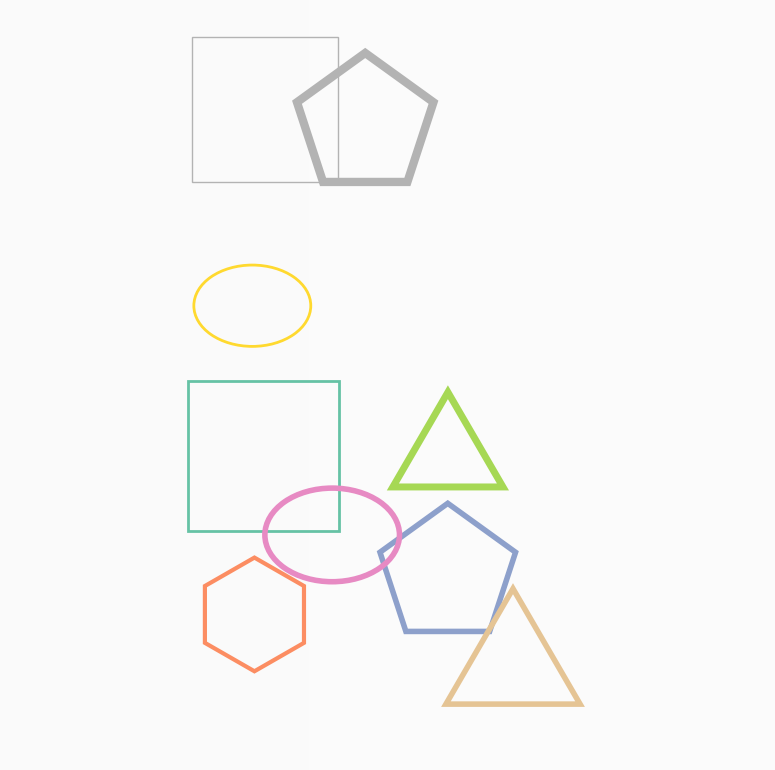[{"shape": "square", "thickness": 1, "radius": 0.49, "center": [0.34, 0.408]}, {"shape": "hexagon", "thickness": 1.5, "radius": 0.37, "center": [0.328, 0.202]}, {"shape": "pentagon", "thickness": 2, "radius": 0.46, "center": [0.578, 0.254]}, {"shape": "oval", "thickness": 2, "radius": 0.43, "center": [0.429, 0.305]}, {"shape": "triangle", "thickness": 2.5, "radius": 0.41, "center": [0.578, 0.409]}, {"shape": "oval", "thickness": 1, "radius": 0.38, "center": [0.326, 0.603]}, {"shape": "triangle", "thickness": 2, "radius": 0.5, "center": [0.662, 0.136]}, {"shape": "pentagon", "thickness": 3, "radius": 0.46, "center": [0.471, 0.839]}, {"shape": "square", "thickness": 0.5, "radius": 0.47, "center": [0.342, 0.858]}]